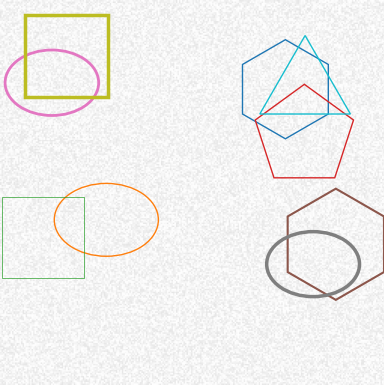[{"shape": "hexagon", "thickness": 1, "radius": 0.64, "center": [0.741, 0.768]}, {"shape": "oval", "thickness": 1, "radius": 0.68, "center": [0.276, 0.429]}, {"shape": "square", "thickness": 0.5, "radius": 0.53, "center": [0.112, 0.383]}, {"shape": "pentagon", "thickness": 1, "radius": 0.67, "center": [0.791, 0.647]}, {"shape": "hexagon", "thickness": 1.5, "radius": 0.72, "center": [0.872, 0.366]}, {"shape": "oval", "thickness": 2, "radius": 0.61, "center": [0.135, 0.785]}, {"shape": "oval", "thickness": 2.5, "radius": 0.6, "center": [0.813, 0.314]}, {"shape": "square", "thickness": 2.5, "radius": 0.54, "center": [0.172, 0.855]}, {"shape": "triangle", "thickness": 1, "radius": 0.68, "center": [0.792, 0.772]}]